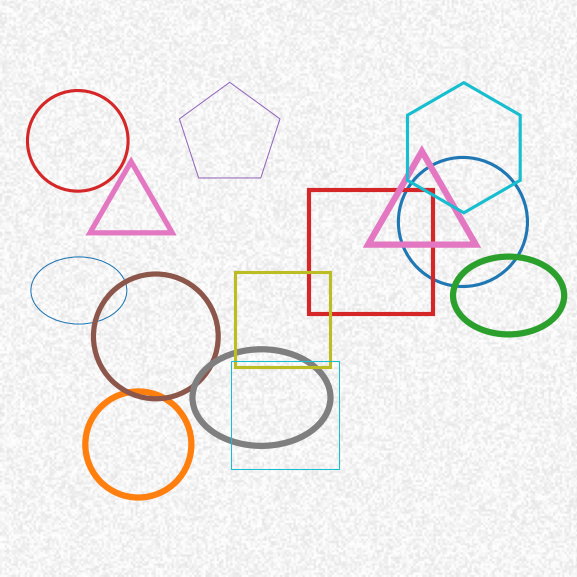[{"shape": "circle", "thickness": 1.5, "radius": 0.56, "center": [0.802, 0.615]}, {"shape": "oval", "thickness": 0.5, "radius": 0.42, "center": [0.137, 0.496]}, {"shape": "circle", "thickness": 3, "radius": 0.46, "center": [0.24, 0.229]}, {"shape": "oval", "thickness": 3, "radius": 0.48, "center": [0.881, 0.487]}, {"shape": "square", "thickness": 2, "radius": 0.54, "center": [0.643, 0.563]}, {"shape": "circle", "thickness": 1.5, "radius": 0.44, "center": [0.135, 0.755]}, {"shape": "pentagon", "thickness": 0.5, "radius": 0.46, "center": [0.398, 0.765]}, {"shape": "circle", "thickness": 2.5, "radius": 0.54, "center": [0.27, 0.417]}, {"shape": "triangle", "thickness": 3, "radius": 0.54, "center": [0.731, 0.629]}, {"shape": "triangle", "thickness": 2.5, "radius": 0.41, "center": [0.227, 0.637]}, {"shape": "oval", "thickness": 3, "radius": 0.6, "center": [0.453, 0.311]}, {"shape": "square", "thickness": 1.5, "radius": 0.41, "center": [0.489, 0.446]}, {"shape": "square", "thickness": 0.5, "radius": 0.47, "center": [0.494, 0.28]}, {"shape": "hexagon", "thickness": 1.5, "radius": 0.56, "center": [0.803, 0.743]}]